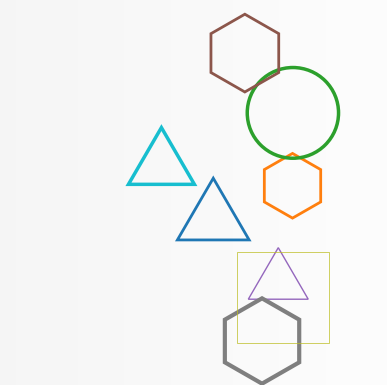[{"shape": "triangle", "thickness": 2, "radius": 0.53, "center": [0.55, 0.43]}, {"shape": "hexagon", "thickness": 2, "radius": 0.42, "center": [0.755, 0.517]}, {"shape": "circle", "thickness": 2.5, "radius": 0.59, "center": [0.756, 0.707]}, {"shape": "triangle", "thickness": 1, "radius": 0.45, "center": [0.718, 0.267]}, {"shape": "hexagon", "thickness": 2, "radius": 0.5, "center": [0.632, 0.862]}, {"shape": "hexagon", "thickness": 3, "radius": 0.55, "center": [0.676, 0.114]}, {"shape": "square", "thickness": 0.5, "radius": 0.6, "center": [0.73, 0.228]}, {"shape": "triangle", "thickness": 2.5, "radius": 0.49, "center": [0.417, 0.57]}]